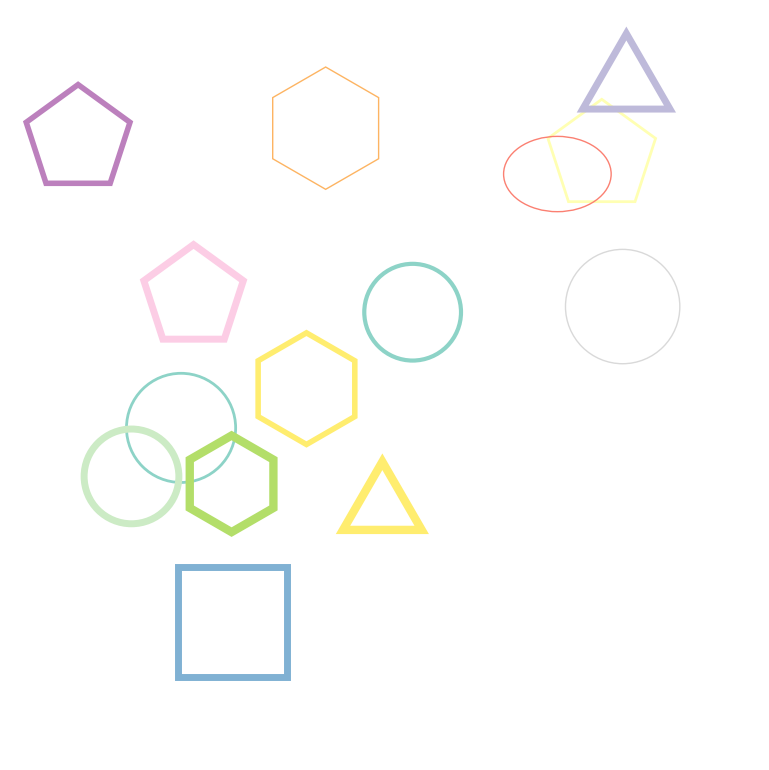[{"shape": "circle", "thickness": 1.5, "radius": 0.31, "center": [0.536, 0.595]}, {"shape": "circle", "thickness": 1, "radius": 0.35, "center": [0.235, 0.444]}, {"shape": "pentagon", "thickness": 1, "radius": 0.37, "center": [0.782, 0.798]}, {"shape": "triangle", "thickness": 2.5, "radius": 0.33, "center": [0.813, 0.891]}, {"shape": "oval", "thickness": 0.5, "radius": 0.35, "center": [0.724, 0.774]}, {"shape": "square", "thickness": 2.5, "radius": 0.35, "center": [0.302, 0.192]}, {"shape": "hexagon", "thickness": 0.5, "radius": 0.4, "center": [0.423, 0.834]}, {"shape": "hexagon", "thickness": 3, "radius": 0.31, "center": [0.301, 0.372]}, {"shape": "pentagon", "thickness": 2.5, "radius": 0.34, "center": [0.251, 0.614]}, {"shape": "circle", "thickness": 0.5, "radius": 0.37, "center": [0.809, 0.602]}, {"shape": "pentagon", "thickness": 2, "radius": 0.35, "center": [0.101, 0.819]}, {"shape": "circle", "thickness": 2.5, "radius": 0.31, "center": [0.171, 0.381]}, {"shape": "hexagon", "thickness": 2, "radius": 0.36, "center": [0.398, 0.495]}, {"shape": "triangle", "thickness": 3, "radius": 0.3, "center": [0.497, 0.341]}]